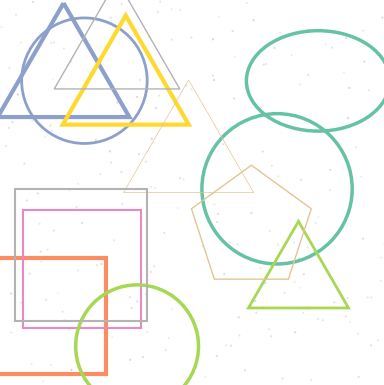[{"shape": "oval", "thickness": 2.5, "radius": 0.93, "center": [0.826, 0.79]}, {"shape": "circle", "thickness": 2.5, "radius": 0.98, "center": [0.72, 0.51]}, {"shape": "square", "thickness": 3, "radius": 0.75, "center": [0.125, 0.18]}, {"shape": "circle", "thickness": 2, "radius": 0.82, "center": [0.219, 0.79]}, {"shape": "triangle", "thickness": 3, "radius": 0.99, "center": [0.165, 0.795]}, {"shape": "square", "thickness": 1.5, "radius": 0.76, "center": [0.214, 0.302]}, {"shape": "triangle", "thickness": 2, "radius": 0.75, "center": [0.775, 0.275]}, {"shape": "circle", "thickness": 2.5, "radius": 0.8, "center": [0.356, 0.101]}, {"shape": "triangle", "thickness": 3, "radius": 0.94, "center": [0.327, 0.771]}, {"shape": "triangle", "thickness": 0.5, "radius": 0.98, "center": [0.49, 0.597]}, {"shape": "pentagon", "thickness": 1, "radius": 0.82, "center": [0.653, 0.407]}, {"shape": "square", "thickness": 1.5, "radius": 0.86, "center": [0.21, 0.338]}, {"shape": "triangle", "thickness": 1, "radius": 0.94, "center": [0.304, 0.863]}]